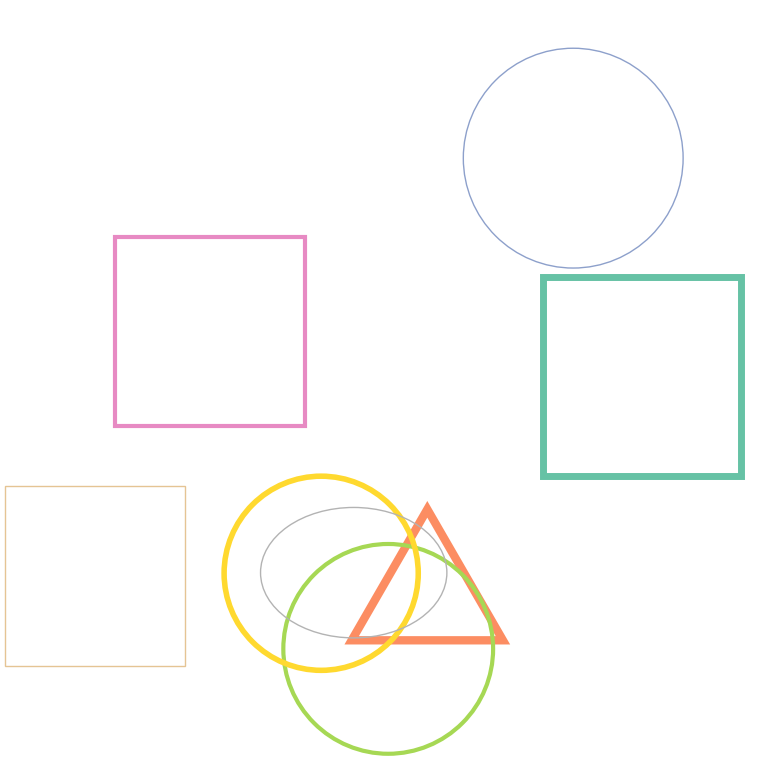[{"shape": "square", "thickness": 2.5, "radius": 0.65, "center": [0.834, 0.511]}, {"shape": "triangle", "thickness": 3, "radius": 0.57, "center": [0.555, 0.225]}, {"shape": "circle", "thickness": 0.5, "radius": 0.71, "center": [0.744, 0.795]}, {"shape": "square", "thickness": 1.5, "radius": 0.62, "center": [0.273, 0.569]}, {"shape": "circle", "thickness": 1.5, "radius": 0.68, "center": [0.504, 0.157]}, {"shape": "circle", "thickness": 2, "radius": 0.63, "center": [0.417, 0.256]}, {"shape": "square", "thickness": 0.5, "radius": 0.59, "center": [0.123, 0.252]}, {"shape": "oval", "thickness": 0.5, "radius": 0.6, "center": [0.459, 0.256]}]